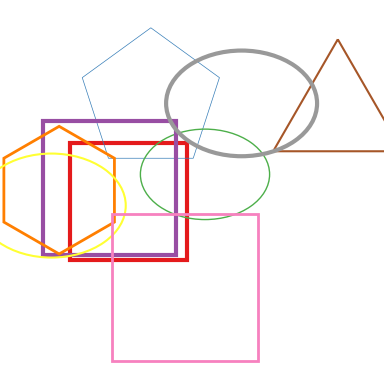[{"shape": "square", "thickness": 3, "radius": 0.76, "center": [0.334, 0.476]}, {"shape": "pentagon", "thickness": 0.5, "radius": 0.94, "center": [0.392, 0.74]}, {"shape": "oval", "thickness": 1, "radius": 0.84, "center": [0.532, 0.547]}, {"shape": "square", "thickness": 3, "radius": 0.87, "center": [0.284, 0.511]}, {"shape": "hexagon", "thickness": 2, "radius": 0.83, "center": [0.154, 0.506]}, {"shape": "oval", "thickness": 1.5, "radius": 0.96, "center": [0.134, 0.466]}, {"shape": "triangle", "thickness": 1.5, "radius": 0.97, "center": [0.877, 0.704]}, {"shape": "square", "thickness": 2, "radius": 0.95, "center": [0.48, 0.253]}, {"shape": "oval", "thickness": 3, "radius": 0.98, "center": [0.628, 0.731]}]